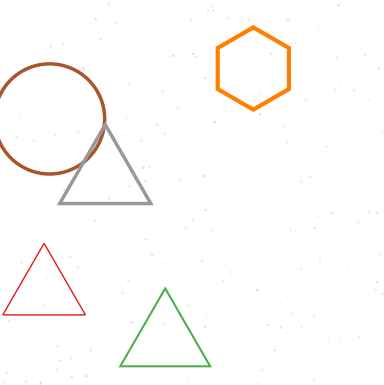[{"shape": "triangle", "thickness": 1, "radius": 0.62, "center": [0.115, 0.244]}, {"shape": "triangle", "thickness": 1.5, "radius": 0.67, "center": [0.429, 0.116]}, {"shape": "hexagon", "thickness": 3, "radius": 0.53, "center": [0.658, 0.822]}, {"shape": "circle", "thickness": 2.5, "radius": 0.72, "center": [0.129, 0.691]}, {"shape": "triangle", "thickness": 2.5, "radius": 0.68, "center": [0.273, 0.54]}]